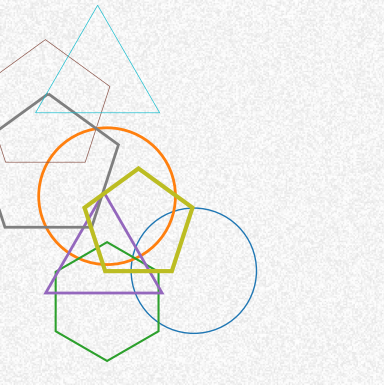[{"shape": "circle", "thickness": 1, "radius": 0.81, "center": [0.503, 0.297]}, {"shape": "circle", "thickness": 2, "radius": 0.89, "center": [0.278, 0.49]}, {"shape": "hexagon", "thickness": 1.5, "radius": 0.77, "center": [0.278, 0.217]}, {"shape": "triangle", "thickness": 2, "radius": 0.87, "center": [0.27, 0.326]}, {"shape": "pentagon", "thickness": 0.5, "radius": 0.88, "center": [0.118, 0.721]}, {"shape": "pentagon", "thickness": 2, "radius": 0.96, "center": [0.125, 0.565]}, {"shape": "pentagon", "thickness": 3, "radius": 0.74, "center": [0.36, 0.415]}, {"shape": "triangle", "thickness": 0.5, "radius": 0.93, "center": [0.254, 0.8]}]